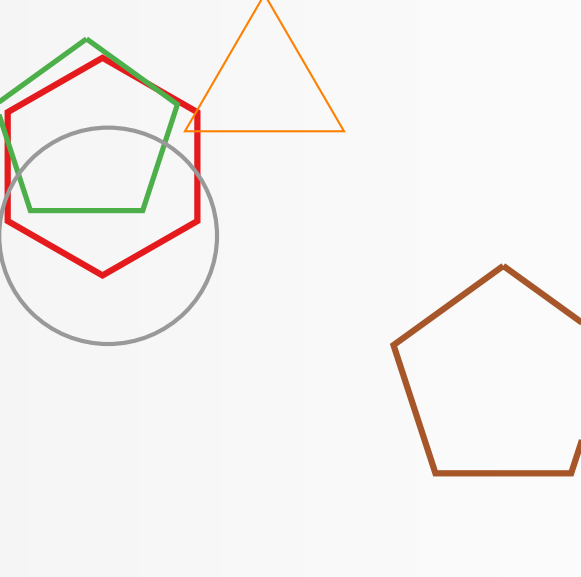[{"shape": "hexagon", "thickness": 3, "radius": 0.94, "center": [0.176, 0.711]}, {"shape": "pentagon", "thickness": 2.5, "radius": 0.82, "center": [0.149, 0.767]}, {"shape": "triangle", "thickness": 1, "radius": 0.79, "center": [0.455, 0.851]}, {"shape": "pentagon", "thickness": 3, "radius": 0.99, "center": [0.866, 0.34]}, {"shape": "circle", "thickness": 2, "radius": 0.94, "center": [0.186, 0.591]}]